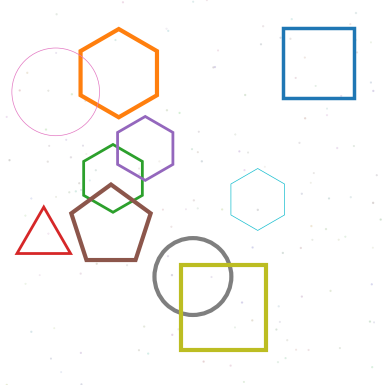[{"shape": "square", "thickness": 2.5, "radius": 0.46, "center": [0.827, 0.836]}, {"shape": "hexagon", "thickness": 3, "radius": 0.57, "center": [0.308, 0.81]}, {"shape": "hexagon", "thickness": 2, "radius": 0.44, "center": [0.294, 0.537]}, {"shape": "triangle", "thickness": 2, "radius": 0.4, "center": [0.114, 0.382]}, {"shape": "hexagon", "thickness": 2, "radius": 0.41, "center": [0.377, 0.614]}, {"shape": "pentagon", "thickness": 3, "radius": 0.54, "center": [0.288, 0.412]}, {"shape": "circle", "thickness": 0.5, "radius": 0.57, "center": [0.145, 0.761]}, {"shape": "circle", "thickness": 3, "radius": 0.5, "center": [0.501, 0.282]}, {"shape": "square", "thickness": 3, "radius": 0.55, "center": [0.581, 0.201]}, {"shape": "hexagon", "thickness": 0.5, "radius": 0.4, "center": [0.669, 0.482]}]